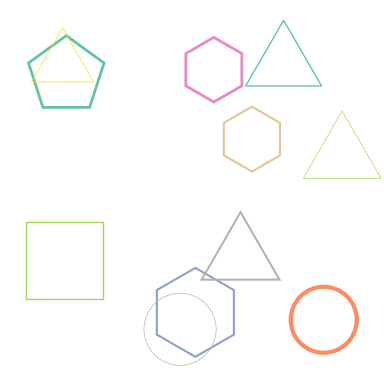[{"shape": "triangle", "thickness": 1, "radius": 0.57, "center": [0.737, 0.834]}, {"shape": "pentagon", "thickness": 2, "radius": 0.52, "center": [0.172, 0.804]}, {"shape": "circle", "thickness": 3, "radius": 0.43, "center": [0.841, 0.169]}, {"shape": "hexagon", "thickness": 1.5, "radius": 0.58, "center": [0.507, 0.189]}, {"shape": "hexagon", "thickness": 2, "radius": 0.42, "center": [0.555, 0.819]}, {"shape": "square", "thickness": 1, "radius": 0.5, "center": [0.168, 0.323]}, {"shape": "triangle", "thickness": 0.5, "radius": 0.58, "center": [0.889, 0.595]}, {"shape": "triangle", "thickness": 0.5, "radius": 0.47, "center": [0.163, 0.834]}, {"shape": "hexagon", "thickness": 1.5, "radius": 0.42, "center": [0.654, 0.639]}, {"shape": "triangle", "thickness": 1.5, "radius": 0.58, "center": [0.625, 0.332]}, {"shape": "circle", "thickness": 0.5, "radius": 0.47, "center": [0.468, 0.145]}]